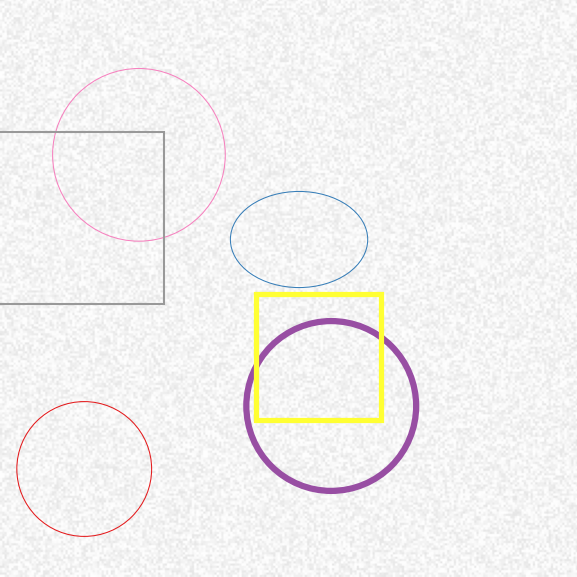[{"shape": "circle", "thickness": 0.5, "radius": 0.58, "center": [0.146, 0.187]}, {"shape": "oval", "thickness": 0.5, "radius": 0.59, "center": [0.518, 0.584]}, {"shape": "circle", "thickness": 3, "radius": 0.74, "center": [0.574, 0.296]}, {"shape": "square", "thickness": 2.5, "radius": 0.54, "center": [0.552, 0.381]}, {"shape": "circle", "thickness": 0.5, "radius": 0.75, "center": [0.241, 0.731]}, {"shape": "square", "thickness": 1, "radius": 0.74, "center": [0.136, 0.622]}]